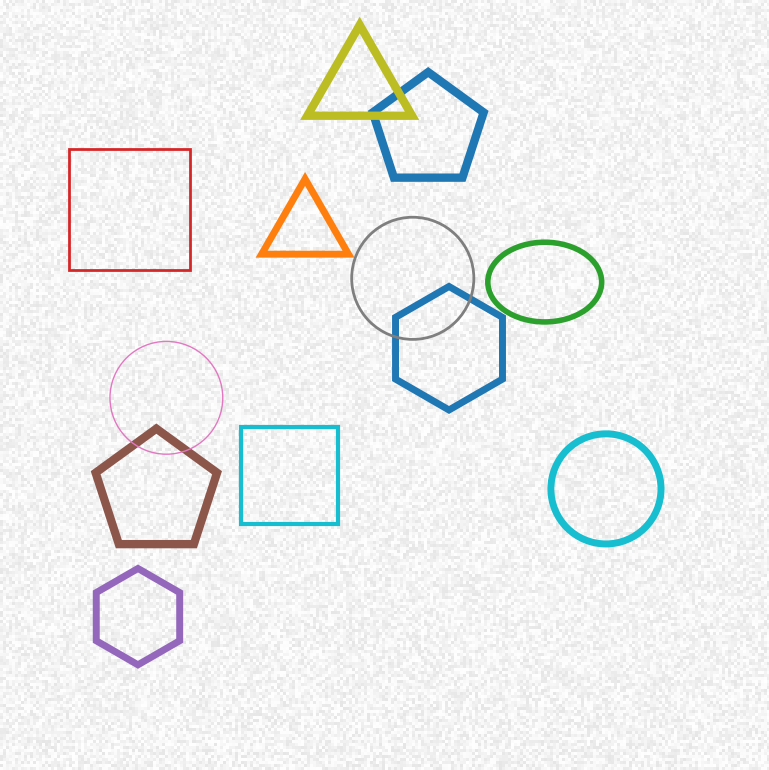[{"shape": "pentagon", "thickness": 3, "radius": 0.38, "center": [0.556, 0.831]}, {"shape": "hexagon", "thickness": 2.5, "radius": 0.4, "center": [0.583, 0.548]}, {"shape": "triangle", "thickness": 2.5, "radius": 0.33, "center": [0.396, 0.702]}, {"shape": "oval", "thickness": 2, "radius": 0.37, "center": [0.707, 0.634]}, {"shape": "square", "thickness": 1, "radius": 0.39, "center": [0.169, 0.728]}, {"shape": "hexagon", "thickness": 2.5, "radius": 0.31, "center": [0.179, 0.199]}, {"shape": "pentagon", "thickness": 3, "radius": 0.41, "center": [0.203, 0.36]}, {"shape": "circle", "thickness": 0.5, "radius": 0.37, "center": [0.216, 0.483]}, {"shape": "circle", "thickness": 1, "radius": 0.4, "center": [0.536, 0.639]}, {"shape": "triangle", "thickness": 3, "radius": 0.39, "center": [0.467, 0.889]}, {"shape": "circle", "thickness": 2.5, "radius": 0.36, "center": [0.787, 0.365]}, {"shape": "square", "thickness": 1.5, "radius": 0.31, "center": [0.376, 0.382]}]